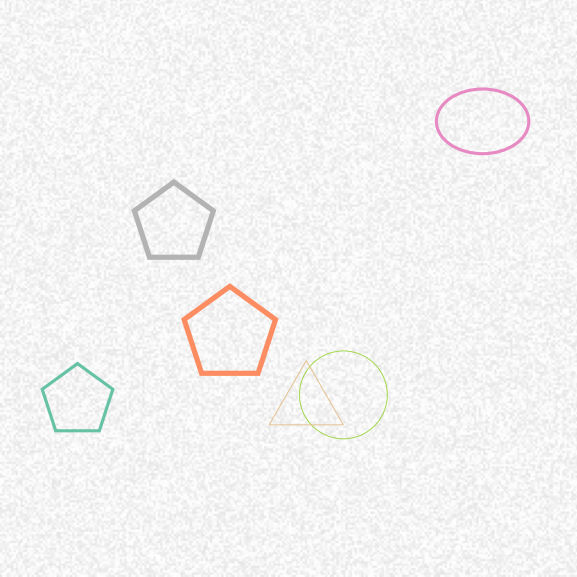[{"shape": "pentagon", "thickness": 1.5, "radius": 0.32, "center": [0.134, 0.305]}, {"shape": "pentagon", "thickness": 2.5, "radius": 0.42, "center": [0.398, 0.42]}, {"shape": "oval", "thickness": 1.5, "radius": 0.4, "center": [0.836, 0.789]}, {"shape": "circle", "thickness": 0.5, "radius": 0.38, "center": [0.595, 0.315]}, {"shape": "triangle", "thickness": 0.5, "radius": 0.37, "center": [0.53, 0.301]}, {"shape": "pentagon", "thickness": 2.5, "radius": 0.36, "center": [0.301, 0.612]}]